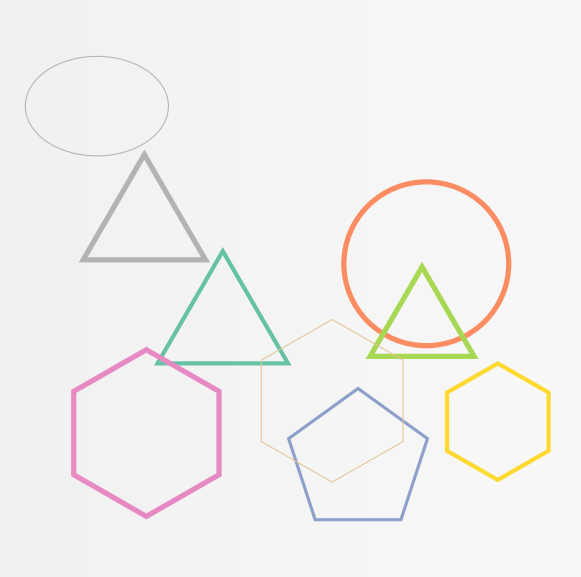[{"shape": "triangle", "thickness": 2, "radius": 0.65, "center": [0.383, 0.435]}, {"shape": "circle", "thickness": 2.5, "radius": 0.71, "center": [0.733, 0.542]}, {"shape": "pentagon", "thickness": 1.5, "radius": 0.63, "center": [0.616, 0.201]}, {"shape": "hexagon", "thickness": 2.5, "radius": 0.72, "center": [0.252, 0.249]}, {"shape": "triangle", "thickness": 2.5, "radius": 0.52, "center": [0.726, 0.434]}, {"shape": "hexagon", "thickness": 2, "radius": 0.5, "center": [0.856, 0.269]}, {"shape": "hexagon", "thickness": 0.5, "radius": 0.7, "center": [0.571, 0.305]}, {"shape": "oval", "thickness": 0.5, "radius": 0.62, "center": [0.167, 0.815]}, {"shape": "triangle", "thickness": 2.5, "radius": 0.61, "center": [0.248, 0.61]}]